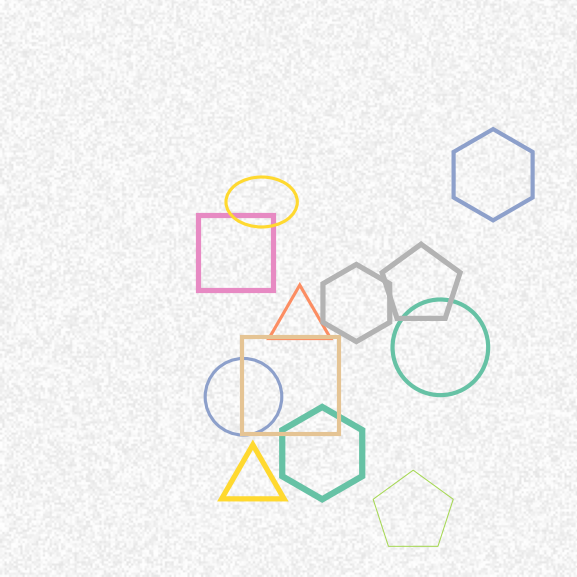[{"shape": "circle", "thickness": 2, "radius": 0.41, "center": [0.763, 0.398]}, {"shape": "hexagon", "thickness": 3, "radius": 0.4, "center": [0.558, 0.214]}, {"shape": "triangle", "thickness": 1.5, "radius": 0.31, "center": [0.519, 0.444]}, {"shape": "circle", "thickness": 1.5, "radius": 0.33, "center": [0.422, 0.312]}, {"shape": "hexagon", "thickness": 2, "radius": 0.39, "center": [0.854, 0.697]}, {"shape": "square", "thickness": 2.5, "radius": 0.33, "center": [0.408, 0.561]}, {"shape": "pentagon", "thickness": 0.5, "radius": 0.36, "center": [0.715, 0.112]}, {"shape": "triangle", "thickness": 2.5, "radius": 0.31, "center": [0.438, 0.167]}, {"shape": "oval", "thickness": 1.5, "radius": 0.31, "center": [0.453, 0.649]}, {"shape": "square", "thickness": 2, "radius": 0.42, "center": [0.503, 0.331]}, {"shape": "pentagon", "thickness": 2.5, "radius": 0.35, "center": [0.729, 0.505]}, {"shape": "hexagon", "thickness": 2.5, "radius": 0.33, "center": [0.617, 0.474]}]